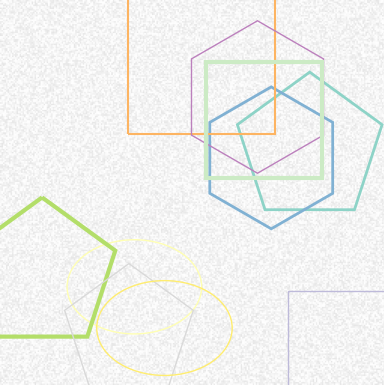[{"shape": "pentagon", "thickness": 2, "radius": 0.99, "center": [0.804, 0.615]}, {"shape": "oval", "thickness": 1, "radius": 0.87, "center": [0.349, 0.255]}, {"shape": "square", "thickness": 1, "radius": 0.7, "center": [0.887, 0.103]}, {"shape": "hexagon", "thickness": 2, "radius": 0.92, "center": [0.705, 0.59]}, {"shape": "square", "thickness": 1.5, "radius": 0.95, "center": [0.523, 0.843]}, {"shape": "pentagon", "thickness": 3, "radius": 1.0, "center": [0.109, 0.287]}, {"shape": "pentagon", "thickness": 1, "radius": 0.88, "center": [0.335, 0.14]}, {"shape": "hexagon", "thickness": 1, "radius": 0.99, "center": [0.669, 0.748]}, {"shape": "square", "thickness": 3, "radius": 0.75, "center": [0.686, 0.687]}, {"shape": "oval", "thickness": 1, "radius": 0.88, "center": [0.427, 0.148]}]